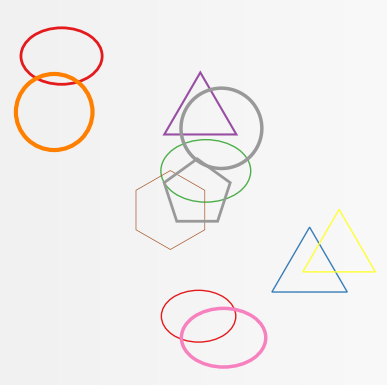[{"shape": "oval", "thickness": 2, "radius": 0.52, "center": [0.159, 0.854]}, {"shape": "oval", "thickness": 1, "radius": 0.48, "center": [0.512, 0.179]}, {"shape": "triangle", "thickness": 1, "radius": 0.56, "center": [0.799, 0.298]}, {"shape": "oval", "thickness": 1, "radius": 0.58, "center": [0.531, 0.556]}, {"shape": "triangle", "thickness": 1.5, "radius": 0.54, "center": [0.517, 0.704]}, {"shape": "circle", "thickness": 3, "radius": 0.49, "center": [0.14, 0.709]}, {"shape": "triangle", "thickness": 1, "radius": 0.54, "center": [0.875, 0.348]}, {"shape": "hexagon", "thickness": 0.5, "radius": 0.51, "center": [0.44, 0.454]}, {"shape": "oval", "thickness": 2.5, "radius": 0.54, "center": [0.577, 0.123]}, {"shape": "pentagon", "thickness": 2, "radius": 0.45, "center": [0.509, 0.498]}, {"shape": "circle", "thickness": 2.5, "radius": 0.52, "center": [0.571, 0.667]}]